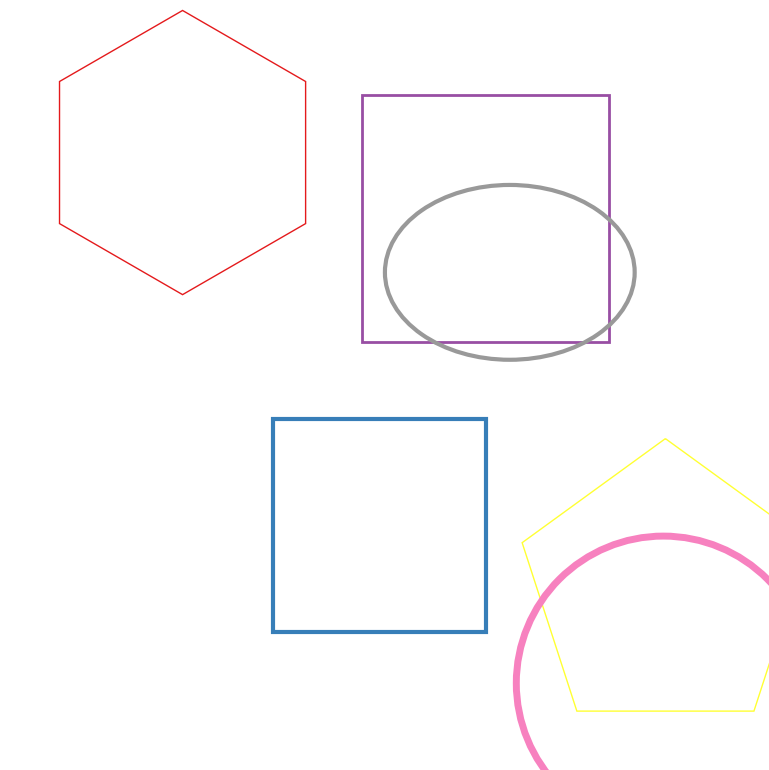[{"shape": "hexagon", "thickness": 0.5, "radius": 0.92, "center": [0.237, 0.802]}, {"shape": "square", "thickness": 1.5, "radius": 0.69, "center": [0.493, 0.318]}, {"shape": "square", "thickness": 1, "radius": 0.8, "center": [0.63, 0.716]}, {"shape": "pentagon", "thickness": 0.5, "radius": 0.98, "center": [0.864, 0.235]}, {"shape": "circle", "thickness": 2.5, "radius": 0.96, "center": [0.862, 0.113]}, {"shape": "oval", "thickness": 1.5, "radius": 0.81, "center": [0.662, 0.646]}]